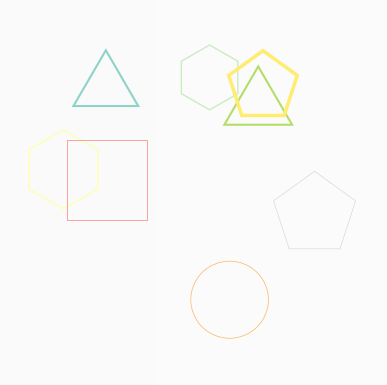[{"shape": "triangle", "thickness": 1.5, "radius": 0.48, "center": [0.273, 0.773]}, {"shape": "hexagon", "thickness": 1, "radius": 0.51, "center": [0.163, 0.56]}, {"shape": "square", "thickness": 0.5, "radius": 0.52, "center": [0.276, 0.533]}, {"shape": "circle", "thickness": 0.5, "radius": 0.5, "center": [0.593, 0.222]}, {"shape": "triangle", "thickness": 1.5, "radius": 0.5, "center": [0.666, 0.726]}, {"shape": "pentagon", "thickness": 0.5, "radius": 0.56, "center": [0.812, 0.444]}, {"shape": "hexagon", "thickness": 1, "radius": 0.42, "center": [0.541, 0.799]}, {"shape": "pentagon", "thickness": 2.5, "radius": 0.47, "center": [0.679, 0.775]}]